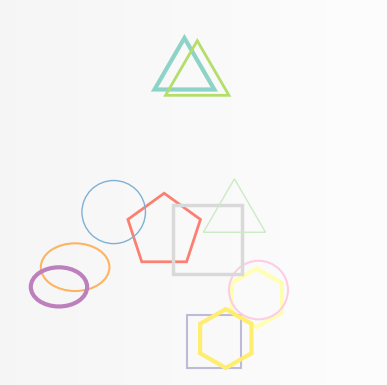[{"shape": "triangle", "thickness": 3, "radius": 0.45, "center": [0.476, 0.812]}, {"shape": "hexagon", "thickness": 3, "radius": 0.38, "center": [0.662, 0.226]}, {"shape": "square", "thickness": 1.5, "radius": 0.35, "center": [0.552, 0.113]}, {"shape": "pentagon", "thickness": 2, "radius": 0.49, "center": [0.424, 0.4]}, {"shape": "circle", "thickness": 1, "radius": 0.41, "center": [0.293, 0.449]}, {"shape": "oval", "thickness": 1.5, "radius": 0.44, "center": [0.194, 0.306]}, {"shape": "triangle", "thickness": 2, "radius": 0.47, "center": [0.509, 0.8]}, {"shape": "circle", "thickness": 1.5, "radius": 0.38, "center": [0.667, 0.247]}, {"shape": "square", "thickness": 2.5, "radius": 0.45, "center": [0.534, 0.379]}, {"shape": "oval", "thickness": 3, "radius": 0.36, "center": [0.152, 0.255]}, {"shape": "triangle", "thickness": 1, "radius": 0.46, "center": [0.605, 0.443]}, {"shape": "hexagon", "thickness": 3, "radius": 0.38, "center": [0.583, 0.121]}]